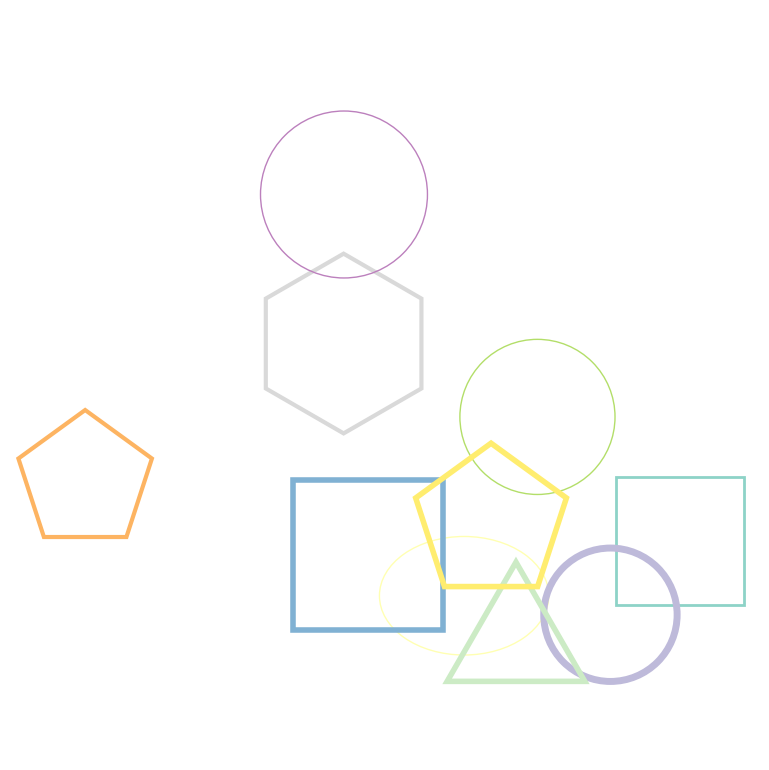[{"shape": "square", "thickness": 1, "radius": 0.42, "center": [0.883, 0.297]}, {"shape": "oval", "thickness": 0.5, "radius": 0.55, "center": [0.603, 0.226]}, {"shape": "circle", "thickness": 2.5, "radius": 0.43, "center": [0.793, 0.202]}, {"shape": "square", "thickness": 2, "radius": 0.49, "center": [0.478, 0.279]}, {"shape": "pentagon", "thickness": 1.5, "radius": 0.46, "center": [0.111, 0.376]}, {"shape": "circle", "thickness": 0.5, "radius": 0.5, "center": [0.698, 0.459]}, {"shape": "hexagon", "thickness": 1.5, "radius": 0.58, "center": [0.446, 0.554]}, {"shape": "circle", "thickness": 0.5, "radius": 0.54, "center": [0.447, 0.747]}, {"shape": "triangle", "thickness": 2, "radius": 0.52, "center": [0.67, 0.167]}, {"shape": "pentagon", "thickness": 2, "radius": 0.51, "center": [0.638, 0.321]}]